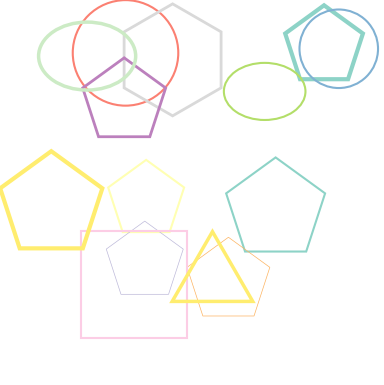[{"shape": "pentagon", "thickness": 3, "radius": 0.53, "center": [0.842, 0.88]}, {"shape": "pentagon", "thickness": 1.5, "radius": 0.68, "center": [0.716, 0.456]}, {"shape": "pentagon", "thickness": 1.5, "radius": 0.52, "center": [0.38, 0.481]}, {"shape": "pentagon", "thickness": 0.5, "radius": 0.53, "center": [0.376, 0.321]}, {"shape": "circle", "thickness": 1.5, "radius": 0.69, "center": [0.326, 0.863]}, {"shape": "circle", "thickness": 1.5, "radius": 0.51, "center": [0.88, 0.873]}, {"shape": "pentagon", "thickness": 0.5, "radius": 0.57, "center": [0.593, 0.271]}, {"shape": "oval", "thickness": 1.5, "radius": 0.53, "center": [0.687, 0.763]}, {"shape": "square", "thickness": 1.5, "radius": 0.69, "center": [0.348, 0.261]}, {"shape": "hexagon", "thickness": 2, "radius": 0.73, "center": [0.448, 0.845]}, {"shape": "pentagon", "thickness": 2, "radius": 0.57, "center": [0.323, 0.737]}, {"shape": "oval", "thickness": 2.5, "radius": 0.63, "center": [0.226, 0.854]}, {"shape": "triangle", "thickness": 2.5, "radius": 0.6, "center": [0.552, 0.278]}, {"shape": "pentagon", "thickness": 3, "radius": 0.7, "center": [0.133, 0.468]}]